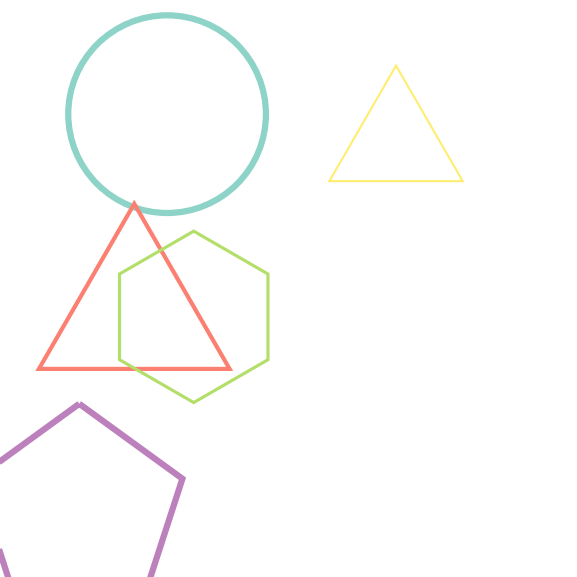[{"shape": "circle", "thickness": 3, "radius": 0.86, "center": [0.289, 0.801]}, {"shape": "triangle", "thickness": 2, "radius": 0.95, "center": [0.232, 0.456]}, {"shape": "hexagon", "thickness": 1.5, "radius": 0.74, "center": [0.335, 0.45]}, {"shape": "pentagon", "thickness": 3, "radius": 0.94, "center": [0.137, 0.112]}, {"shape": "triangle", "thickness": 1, "radius": 0.67, "center": [0.686, 0.752]}]